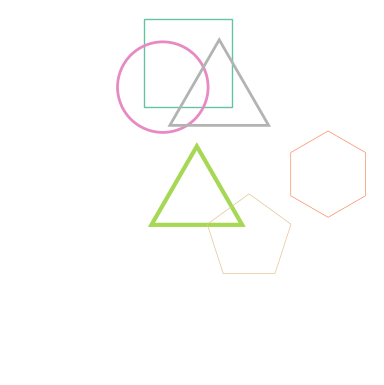[{"shape": "square", "thickness": 1, "radius": 0.57, "center": [0.488, 0.837]}, {"shape": "hexagon", "thickness": 0.5, "radius": 0.56, "center": [0.852, 0.548]}, {"shape": "circle", "thickness": 2, "radius": 0.59, "center": [0.423, 0.774]}, {"shape": "triangle", "thickness": 3, "radius": 0.68, "center": [0.511, 0.484]}, {"shape": "pentagon", "thickness": 0.5, "radius": 0.57, "center": [0.647, 0.382]}, {"shape": "triangle", "thickness": 2, "radius": 0.74, "center": [0.569, 0.748]}]